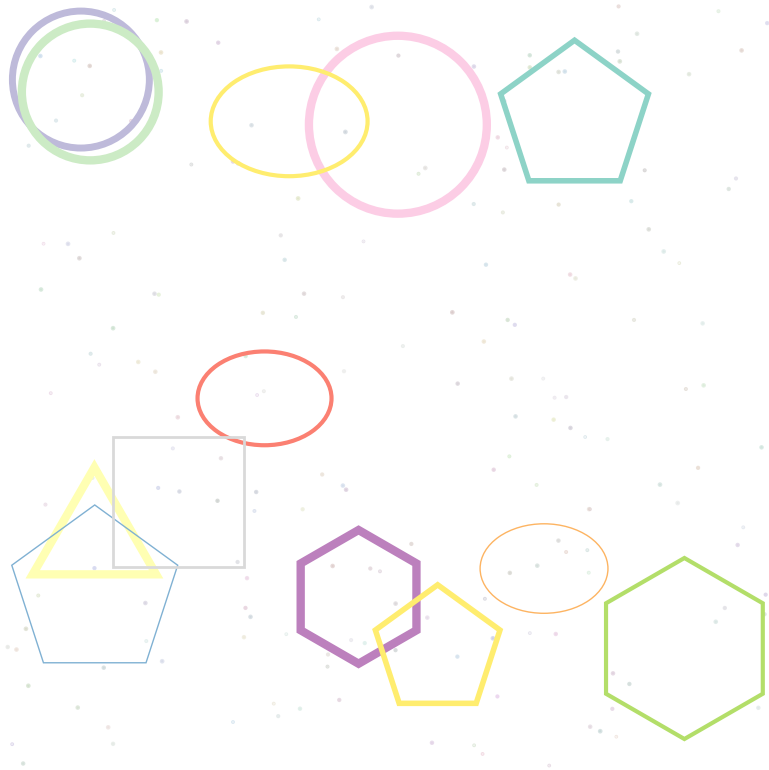[{"shape": "pentagon", "thickness": 2, "radius": 0.5, "center": [0.746, 0.847]}, {"shape": "triangle", "thickness": 3, "radius": 0.46, "center": [0.123, 0.3]}, {"shape": "circle", "thickness": 2.5, "radius": 0.44, "center": [0.105, 0.897]}, {"shape": "oval", "thickness": 1.5, "radius": 0.44, "center": [0.344, 0.483]}, {"shape": "pentagon", "thickness": 0.5, "radius": 0.57, "center": [0.123, 0.231]}, {"shape": "oval", "thickness": 0.5, "radius": 0.42, "center": [0.707, 0.262]}, {"shape": "hexagon", "thickness": 1.5, "radius": 0.59, "center": [0.889, 0.158]}, {"shape": "circle", "thickness": 3, "radius": 0.58, "center": [0.517, 0.838]}, {"shape": "square", "thickness": 1, "radius": 0.42, "center": [0.232, 0.348]}, {"shape": "hexagon", "thickness": 3, "radius": 0.43, "center": [0.466, 0.225]}, {"shape": "circle", "thickness": 3, "radius": 0.44, "center": [0.117, 0.881]}, {"shape": "oval", "thickness": 1.5, "radius": 0.51, "center": [0.376, 0.842]}, {"shape": "pentagon", "thickness": 2, "radius": 0.43, "center": [0.568, 0.155]}]